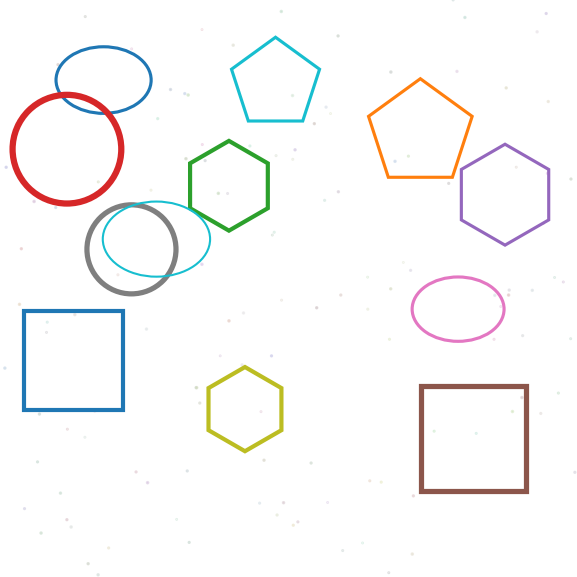[{"shape": "oval", "thickness": 1.5, "radius": 0.41, "center": [0.179, 0.861]}, {"shape": "square", "thickness": 2, "radius": 0.43, "center": [0.127, 0.374]}, {"shape": "pentagon", "thickness": 1.5, "radius": 0.47, "center": [0.728, 0.768]}, {"shape": "hexagon", "thickness": 2, "radius": 0.39, "center": [0.396, 0.677]}, {"shape": "circle", "thickness": 3, "radius": 0.47, "center": [0.116, 0.741]}, {"shape": "hexagon", "thickness": 1.5, "radius": 0.44, "center": [0.875, 0.662]}, {"shape": "square", "thickness": 2.5, "radius": 0.45, "center": [0.82, 0.24]}, {"shape": "oval", "thickness": 1.5, "radius": 0.4, "center": [0.793, 0.464]}, {"shape": "circle", "thickness": 2.5, "radius": 0.39, "center": [0.228, 0.567]}, {"shape": "hexagon", "thickness": 2, "radius": 0.36, "center": [0.424, 0.291]}, {"shape": "oval", "thickness": 1, "radius": 0.46, "center": [0.271, 0.585]}, {"shape": "pentagon", "thickness": 1.5, "radius": 0.4, "center": [0.477, 0.854]}]